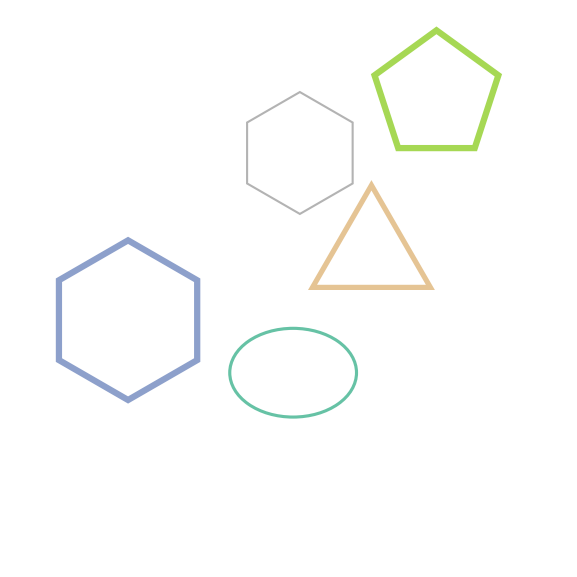[{"shape": "oval", "thickness": 1.5, "radius": 0.55, "center": [0.508, 0.354]}, {"shape": "hexagon", "thickness": 3, "radius": 0.69, "center": [0.222, 0.445]}, {"shape": "pentagon", "thickness": 3, "radius": 0.56, "center": [0.756, 0.834]}, {"shape": "triangle", "thickness": 2.5, "radius": 0.59, "center": [0.643, 0.56]}, {"shape": "hexagon", "thickness": 1, "radius": 0.53, "center": [0.519, 0.734]}]